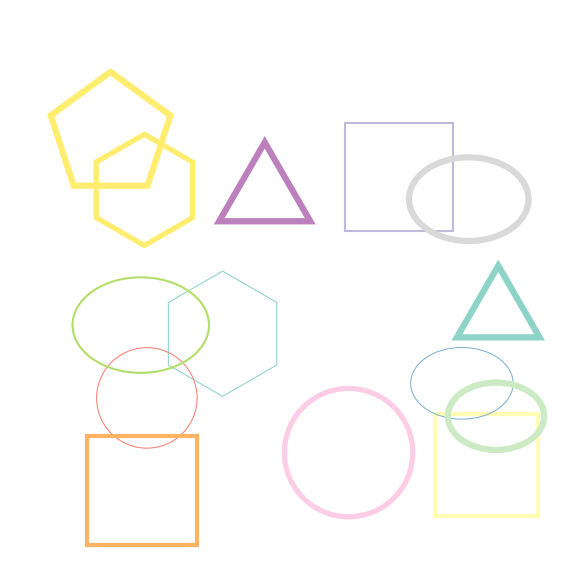[{"shape": "hexagon", "thickness": 0.5, "radius": 0.54, "center": [0.385, 0.421]}, {"shape": "triangle", "thickness": 3, "radius": 0.41, "center": [0.863, 0.456]}, {"shape": "square", "thickness": 2, "radius": 0.44, "center": [0.842, 0.194]}, {"shape": "square", "thickness": 1, "radius": 0.47, "center": [0.691, 0.693]}, {"shape": "circle", "thickness": 0.5, "radius": 0.44, "center": [0.254, 0.31]}, {"shape": "oval", "thickness": 0.5, "radius": 0.44, "center": [0.8, 0.335]}, {"shape": "square", "thickness": 2, "radius": 0.47, "center": [0.246, 0.149]}, {"shape": "oval", "thickness": 1, "radius": 0.59, "center": [0.244, 0.436]}, {"shape": "circle", "thickness": 2.5, "radius": 0.56, "center": [0.604, 0.215]}, {"shape": "oval", "thickness": 3, "radius": 0.52, "center": [0.812, 0.654]}, {"shape": "triangle", "thickness": 3, "radius": 0.46, "center": [0.458, 0.662]}, {"shape": "oval", "thickness": 3, "radius": 0.42, "center": [0.859, 0.278]}, {"shape": "hexagon", "thickness": 2.5, "radius": 0.48, "center": [0.25, 0.67]}, {"shape": "pentagon", "thickness": 3, "radius": 0.54, "center": [0.191, 0.766]}]